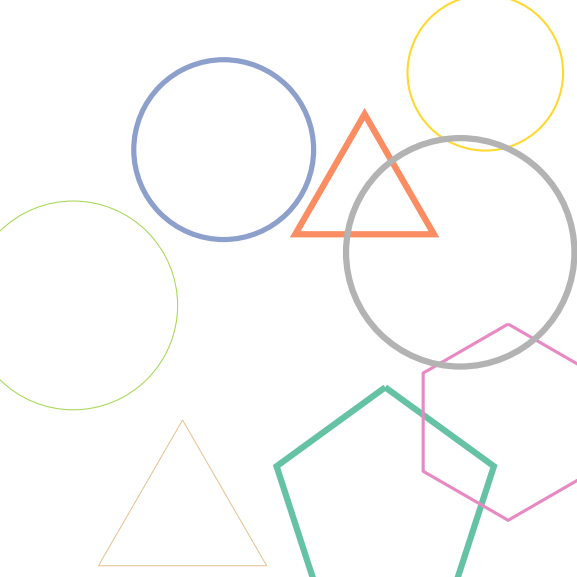[{"shape": "pentagon", "thickness": 3, "radius": 0.99, "center": [0.667, 0.131]}, {"shape": "triangle", "thickness": 3, "radius": 0.69, "center": [0.631, 0.663]}, {"shape": "circle", "thickness": 2.5, "radius": 0.78, "center": [0.387, 0.74]}, {"shape": "hexagon", "thickness": 1.5, "radius": 0.85, "center": [0.88, 0.268]}, {"shape": "circle", "thickness": 0.5, "radius": 0.9, "center": [0.127, 0.47]}, {"shape": "circle", "thickness": 1, "radius": 0.67, "center": [0.84, 0.873]}, {"shape": "triangle", "thickness": 0.5, "radius": 0.84, "center": [0.316, 0.104]}, {"shape": "circle", "thickness": 3, "radius": 0.99, "center": [0.797, 0.562]}]